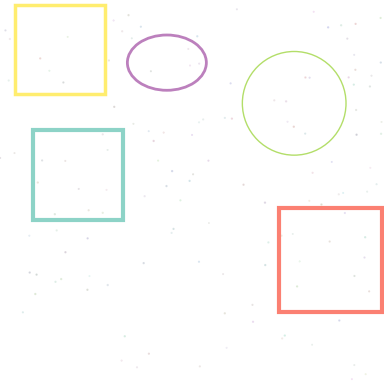[{"shape": "square", "thickness": 3, "radius": 0.58, "center": [0.203, 0.545]}, {"shape": "square", "thickness": 3, "radius": 0.67, "center": [0.859, 0.325]}, {"shape": "circle", "thickness": 1, "radius": 0.67, "center": [0.764, 0.732]}, {"shape": "oval", "thickness": 2, "radius": 0.51, "center": [0.433, 0.837]}, {"shape": "square", "thickness": 2.5, "radius": 0.58, "center": [0.156, 0.872]}]